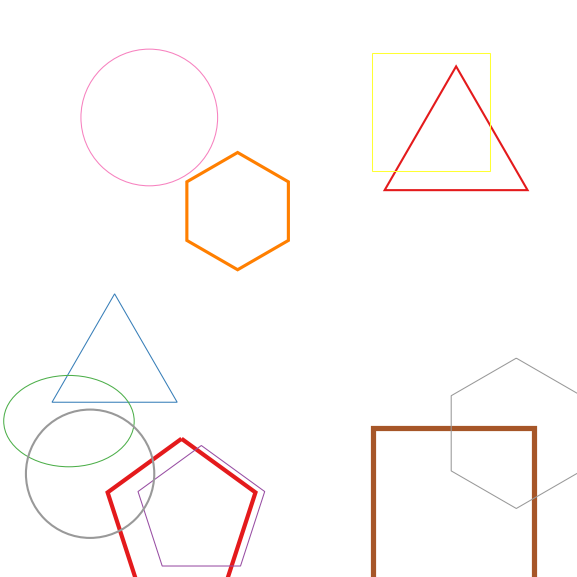[{"shape": "pentagon", "thickness": 2, "radius": 0.67, "center": [0.314, 0.105]}, {"shape": "triangle", "thickness": 1, "radius": 0.71, "center": [0.79, 0.741]}, {"shape": "triangle", "thickness": 0.5, "radius": 0.63, "center": [0.198, 0.365]}, {"shape": "oval", "thickness": 0.5, "radius": 0.56, "center": [0.119, 0.27]}, {"shape": "pentagon", "thickness": 0.5, "radius": 0.58, "center": [0.349, 0.112]}, {"shape": "hexagon", "thickness": 1.5, "radius": 0.51, "center": [0.411, 0.634]}, {"shape": "square", "thickness": 0.5, "radius": 0.51, "center": [0.747, 0.805]}, {"shape": "square", "thickness": 2.5, "radius": 0.7, "center": [0.786, 0.118]}, {"shape": "circle", "thickness": 0.5, "radius": 0.59, "center": [0.258, 0.796]}, {"shape": "circle", "thickness": 1, "radius": 0.56, "center": [0.156, 0.179]}, {"shape": "hexagon", "thickness": 0.5, "radius": 0.65, "center": [0.894, 0.249]}]